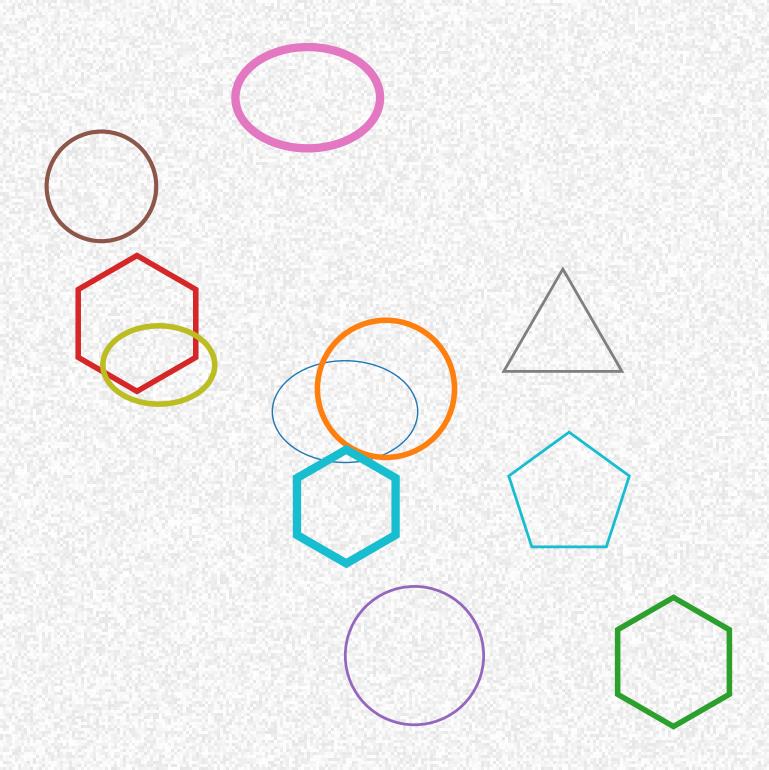[{"shape": "oval", "thickness": 0.5, "radius": 0.47, "center": [0.448, 0.465]}, {"shape": "circle", "thickness": 2, "radius": 0.45, "center": [0.501, 0.495]}, {"shape": "hexagon", "thickness": 2, "radius": 0.42, "center": [0.875, 0.14]}, {"shape": "hexagon", "thickness": 2, "radius": 0.44, "center": [0.178, 0.58]}, {"shape": "circle", "thickness": 1, "radius": 0.45, "center": [0.538, 0.149]}, {"shape": "circle", "thickness": 1.5, "radius": 0.36, "center": [0.132, 0.758]}, {"shape": "oval", "thickness": 3, "radius": 0.47, "center": [0.4, 0.873]}, {"shape": "triangle", "thickness": 1, "radius": 0.44, "center": [0.731, 0.562]}, {"shape": "oval", "thickness": 2, "radius": 0.36, "center": [0.206, 0.526]}, {"shape": "hexagon", "thickness": 3, "radius": 0.37, "center": [0.45, 0.342]}, {"shape": "pentagon", "thickness": 1, "radius": 0.41, "center": [0.739, 0.356]}]